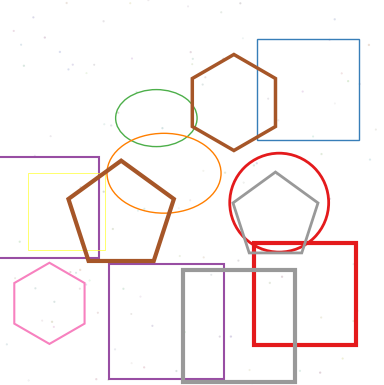[{"shape": "square", "thickness": 3, "radius": 0.66, "center": [0.793, 0.236]}, {"shape": "circle", "thickness": 2, "radius": 0.64, "center": [0.725, 0.474]}, {"shape": "square", "thickness": 1, "radius": 0.66, "center": [0.8, 0.768]}, {"shape": "oval", "thickness": 1, "radius": 0.53, "center": [0.406, 0.693]}, {"shape": "square", "thickness": 1.5, "radius": 0.75, "center": [0.433, 0.164]}, {"shape": "square", "thickness": 1.5, "radius": 0.66, "center": [0.126, 0.461]}, {"shape": "oval", "thickness": 1, "radius": 0.74, "center": [0.426, 0.55]}, {"shape": "square", "thickness": 0.5, "radius": 0.5, "center": [0.173, 0.45]}, {"shape": "pentagon", "thickness": 3, "radius": 0.72, "center": [0.315, 0.439]}, {"shape": "hexagon", "thickness": 2.5, "radius": 0.62, "center": [0.608, 0.734]}, {"shape": "hexagon", "thickness": 1.5, "radius": 0.53, "center": [0.128, 0.212]}, {"shape": "pentagon", "thickness": 2, "radius": 0.58, "center": [0.716, 0.437]}, {"shape": "square", "thickness": 3, "radius": 0.73, "center": [0.62, 0.153]}]